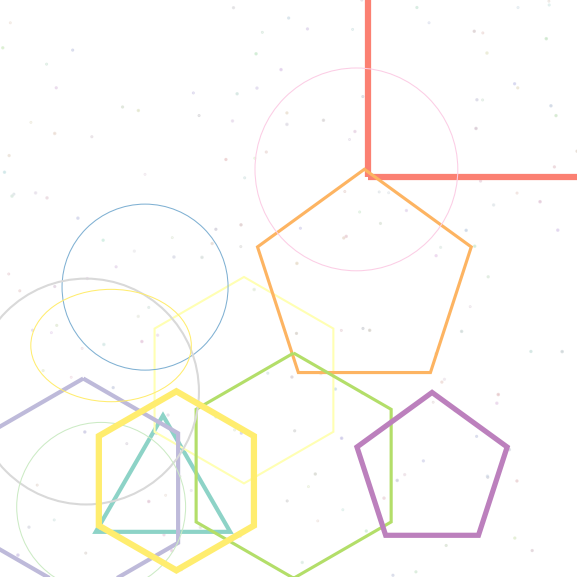[{"shape": "triangle", "thickness": 2, "radius": 0.67, "center": [0.282, 0.145]}, {"shape": "hexagon", "thickness": 1, "radius": 0.89, "center": [0.422, 0.341]}, {"shape": "hexagon", "thickness": 2, "radius": 0.95, "center": [0.144, 0.154]}, {"shape": "square", "thickness": 3, "radius": 0.99, "center": [0.834, 0.889]}, {"shape": "circle", "thickness": 0.5, "radius": 0.72, "center": [0.251, 0.502]}, {"shape": "pentagon", "thickness": 1.5, "radius": 0.97, "center": [0.631, 0.511]}, {"shape": "hexagon", "thickness": 1.5, "radius": 0.97, "center": [0.508, 0.193]}, {"shape": "circle", "thickness": 0.5, "radius": 0.88, "center": [0.617, 0.706]}, {"shape": "circle", "thickness": 1, "radius": 0.98, "center": [0.149, 0.321]}, {"shape": "pentagon", "thickness": 2.5, "radius": 0.68, "center": [0.748, 0.183]}, {"shape": "circle", "thickness": 0.5, "radius": 0.73, "center": [0.175, 0.121]}, {"shape": "oval", "thickness": 0.5, "radius": 0.69, "center": [0.192, 0.401]}, {"shape": "hexagon", "thickness": 3, "radius": 0.78, "center": [0.305, 0.167]}]